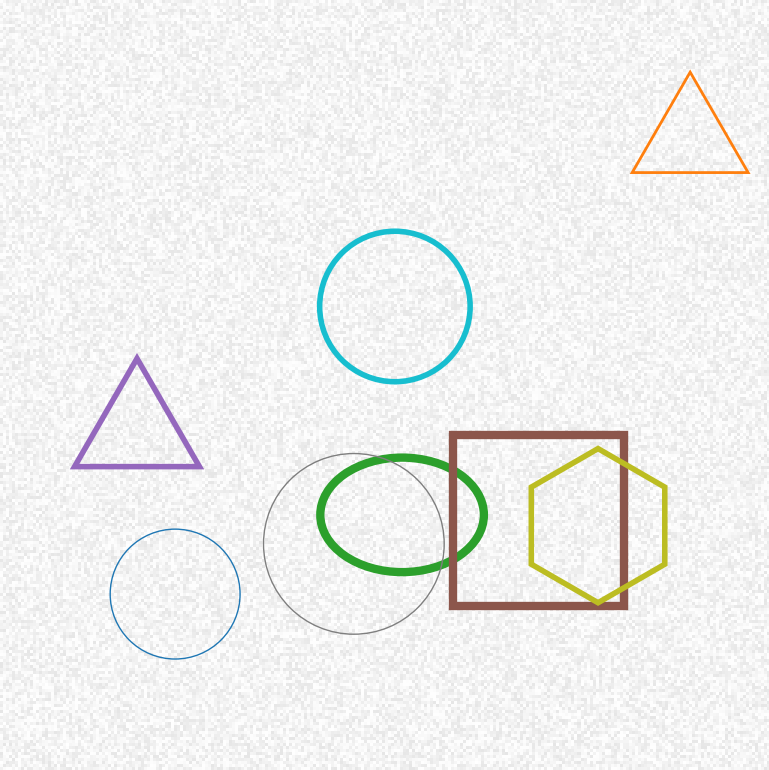[{"shape": "circle", "thickness": 0.5, "radius": 0.42, "center": [0.227, 0.228]}, {"shape": "triangle", "thickness": 1, "radius": 0.43, "center": [0.896, 0.819]}, {"shape": "oval", "thickness": 3, "radius": 0.53, "center": [0.522, 0.331]}, {"shape": "triangle", "thickness": 2, "radius": 0.47, "center": [0.178, 0.441]}, {"shape": "square", "thickness": 3, "radius": 0.56, "center": [0.699, 0.325]}, {"shape": "circle", "thickness": 0.5, "radius": 0.59, "center": [0.46, 0.294]}, {"shape": "hexagon", "thickness": 2, "radius": 0.5, "center": [0.777, 0.317]}, {"shape": "circle", "thickness": 2, "radius": 0.49, "center": [0.513, 0.602]}]